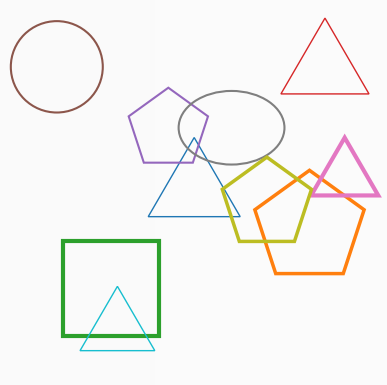[{"shape": "triangle", "thickness": 1, "radius": 0.69, "center": [0.501, 0.506]}, {"shape": "pentagon", "thickness": 2.5, "radius": 0.74, "center": [0.799, 0.409]}, {"shape": "square", "thickness": 3, "radius": 0.62, "center": [0.286, 0.251]}, {"shape": "triangle", "thickness": 1, "radius": 0.66, "center": [0.839, 0.822]}, {"shape": "pentagon", "thickness": 1.5, "radius": 0.54, "center": [0.434, 0.665]}, {"shape": "circle", "thickness": 1.5, "radius": 0.59, "center": [0.147, 0.826]}, {"shape": "triangle", "thickness": 3, "radius": 0.5, "center": [0.889, 0.542]}, {"shape": "oval", "thickness": 1.5, "radius": 0.68, "center": [0.598, 0.668]}, {"shape": "pentagon", "thickness": 2.5, "radius": 0.6, "center": [0.689, 0.471]}, {"shape": "triangle", "thickness": 1, "radius": 0.56, "center": [0.303, 0.145]}]